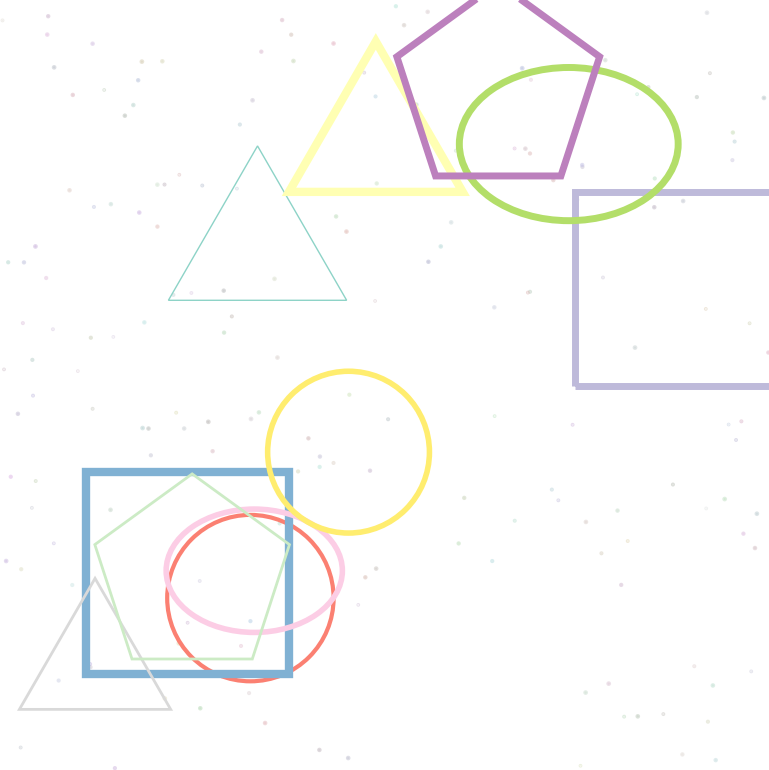[{"shape": "triangle", "thickness": 0.5, "radius": 0.67, "center": [0.334, 0.677]}, {"shape": "triangle", "thickness": 3, "radius": 0.65, "center": [0.488, 0.816]}, {"shape": "square", "thickness": 2.5, "radius": 0.63, "center": [0.874, 0.625]}, {"shape": "circle", "thickness": 1.5, "radius": 0.54, "center": [0.325, 0.223]}, {"shape": "square", "thickness": 3, "radius": 0.66, "center": [0.244, 0.256]}, {"shape": "oval", "thickness": 2.5, "radius": 0.71, "center": [0.739, 0.813]}, {"shape": "oval", "thickness": 2, "radius": 0.57, "center": [0.33, 0.259]}, {"shape": "triangle", "thickness": 1, "radius": 0.57, "center": [0.123, 0.135]}, {"shape": "pentagon", "thickness": 2.5, "radius": 0.69, "center": [0.647, 0.883]}, {"shape": "pentagon", "thickness": 1, "radius": 0.66, "center": [0.25, 0.252]}, {"shape": "circle", "thickness": 2, "radius": 0.53, "center": [0.453, 0.413]}]